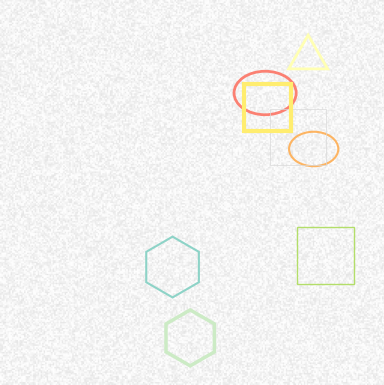[{"shape": "hexagon", "thickness": 1.5, "radius": 0.39, "center": [0.448, 0.306]}, {"shape": "triangle", "thickness": 2, "radius": 0.29, "center": [0.8, 0.85]}, {"shape": "oval", "thickness": 2, "radius": 0.4, "center": [0.689, 0.758]}, {"shape": "oval", "thickness": 1.5, "radius": 0.32, "center": [0.815, 0.613]}, {"shape": "square", "thickness": 1, "radius": 0.37, "center": [0.845, 0.335]}, {"shape": "square", "thickness": 0.5, "radius": 0.36, "center": [0.774, 0.645]}, {"shape": "hexagon", "thickness": 2.5, "radius": 0.36, "center": [0.494, 0.122]}, {"shape": "square", "thickness": 3, "radius": 0.31, "center": [0.695, 0.721]}]